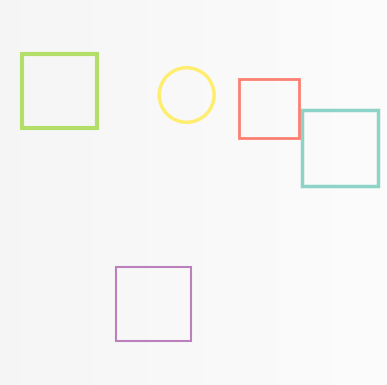[{"shape": "square", "thickness": 2.5, "radius": 0.49, "center": [0.878, 0.616]}, {"shape": "square", "thickness": 2, "radius": 0.38, "center": [0.694, 0.718]}, {"shape": "square", "thickness": 3, "radius": 0.48, "center": [0.155, 0.763]}, {"shape": "square", "thickness": 1.5, "radius": 0.48, "center": [0.395, 0.21]}, {"shape": "circle", "thickness": 2.5, "radius": 0.35, "center": [0.482, 0.753]}]